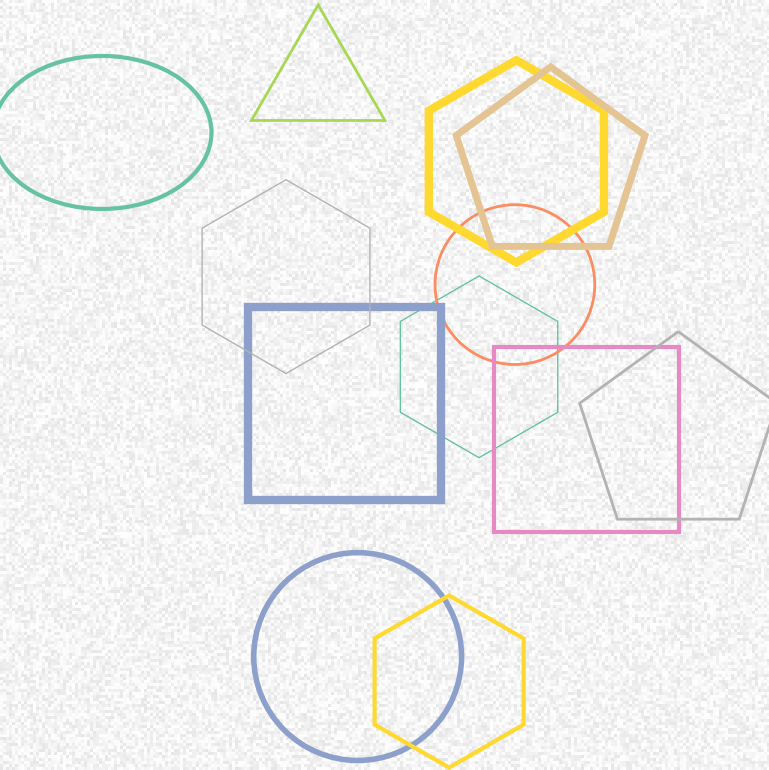[{"shape": "oval", "thickness": 1.5, "radius": 0.71, "center": [0.133, 0.828]}, {"shape": "hexagon", "thickness": 0.5, "radius": 0.59, "center": [0.622, 0.524]}, {"shape": "circle", "thickness": 1, "radius": 0.52, "center": [0.669, 0.63]}, {"shape": "square", "thickness": 3, "radius": 0.63, "center": [0.447, 0.476]}, {"shape": "circle", "thickness": 2, "radius": 0.67, "center": [0.465, 0.147]}, {"shape": "square", "thickness": 1.5, "radius": 0.6, "center": [0.762, 0.429]}, {"shape": "triangle", "thickness": 1, "radius": 0.5, "center": [0.413, 0.894]}, {"shape": "hexagon", "thickness": 3, "radius": 0.66, "center": [0.671, 0.791]}, {"shape": "hexagon", "thickness": 1.5, "radius": 0.56, "center": [0.583, 0.115]}, {"shape": "pentagon", "thickness": 2.5, "radius": 0.64, "center": [0.715, 0.784]}, {"shape": "hexagon", "thickness": 0.5, "radius": 0.63, "center": [0.371, 0.641]}, {"shape": "pentagon", "thickness": 1, "radius": 0.67, "center": [0.881, 0.435]}]